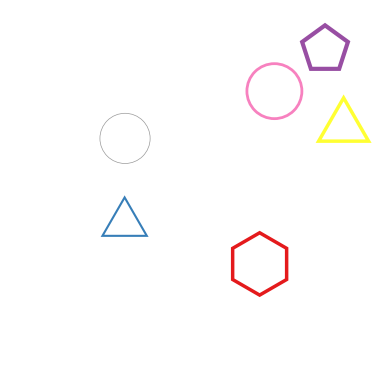[{"shape": "hexagon", "thickness": 2.5, "radius": 0.4, "center": [0.674, 0.314]}, {"shape": "triangle", "thickness": 1.5, "radius": 0.33, "center": [0.324, 0.421]}, {"shape": "pentagon", "thickness": 3, "radius": 0.31, "center": [0.844, 0.872]}, {"shape": "triangle", "thickness": 2.5, "radius": 0.37, "center": [0.892, 0.671]}, {"shape": "circle", "thickness": 2, "radius": 0.36, "center": [0.713, 0.763]}, {"shape": "circle", "thickness": 0.5, "radius": 0.33, "center": [0.325, 0.641]}]